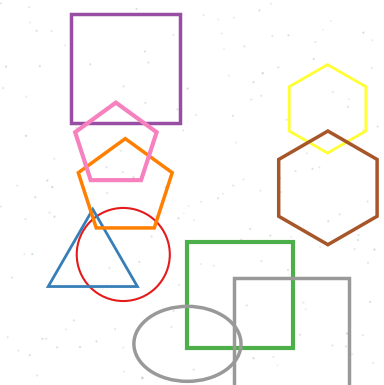[{"shape": "circle", "thickness": 1.5, "radius": 0.6, "center": [0.32, 0.339]}, {"shape": "triangle", "thickness": 2, "radius": 0.67, "center": [0.241, 0.323]}, {"shape": "square", "thickness": 3, "radius": 0.69, "center": [0.623, 0.234]}, {"shape": "square", "thickness": 2.5, "radius": 0.71, "center": [0.326, 0.822]}, {"shape": "pentagon", "thickness": 2.5, "radius": 0.64, "center": [0.325, 0.512]}, {"shape": "hexagon", "thickness": 2, "radius": 0.57, "center": [0.851, 0.717]}, {"shape": "hexagon", "thickness": 2.5, "radius": 0.74, "center": [0.852, 0.512]}, {"shape": "pentagon", "thickness": 3, "radius": 0.56, "center": [0.301, 0.622]}, {"shape": "square", "thickness": 2.5, "radius": 0.75, "center": [0.757, 0.128]}, {"shape": "oval", "thickness": 2.5, "radius": 0.7, "center": [0.487, 0.107]}]